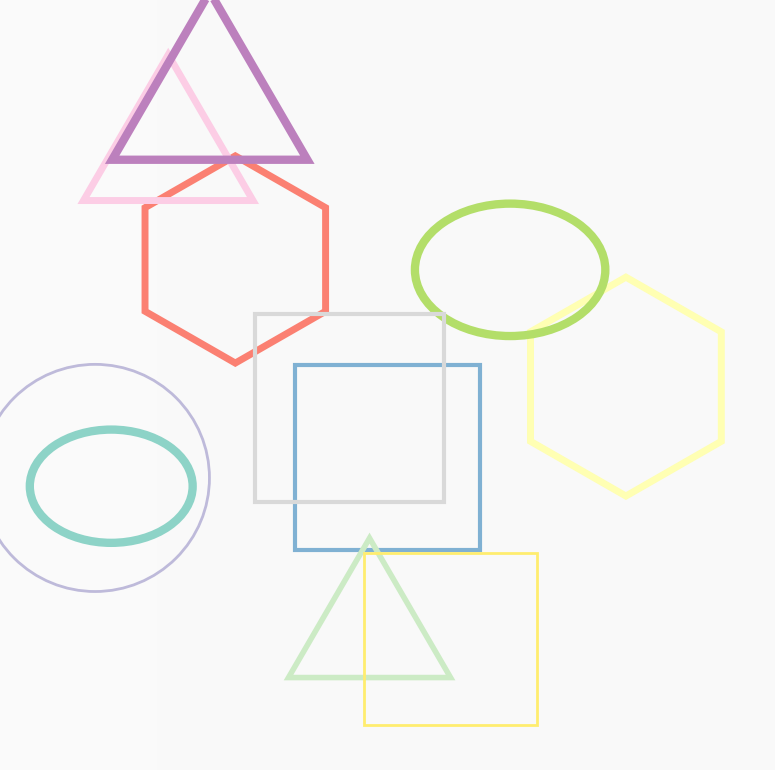[{"shape": "oval", "thickness": 3, "radius": 0.53, "center": [0.144, 0.369]}, {"shape": "hexagon", "thickness": 2.5, "radius": 0.71, "center": [0.808, 0.498]}, {"shape": "circle", "thickness": 1, "radius": 0.74, "center": [0.123, 0.379]}, {"shape": "hexagon", "thickness": 2.5, "radius": 0.67, "center": [0.304, 0.663]}, {"shape": "square", "thickness": 1.5, "radius": 0.6, "center": [0.5, 0.406]}, {"shape": "oval", "thickness": 3, "radius": 0.61, "center": [0.658, 0.65]}, {"shape": "triangle", "thickness": 2.5, "radius": 0.63, "center": [0.217, 0.803]}, {"shape": "square", "thickness": 1.5, "radius": 0.61, "center": [0.451, 0.47]}, {"shape": "triangle", "thickness": 3, "radius": 0.73, "center": [0.271, 0.865]}, {"shape": "triangle", "thickness": 2, "radius": 0.6, "center": [0.477, 0.18]}, {"shape": "square", "thickness": 1, "radius": 0.56, "center": [0.582, 0.17]}]